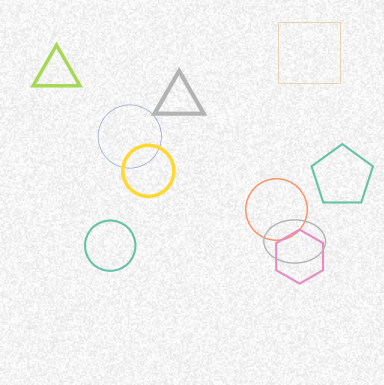[{"shape": "pentagon", "thickness": 1.5, "radius": 0.42, "center": [0.889, 0.542]}, {"shape": "circle", "thickness": 1.5, "radius": 0.33, "center": [0.286, 0.362]}, {"shape": "circle", "thickness": 1, "radius": 0.4, "center": [0.718, 0.456]}, {"shape": "circle", "thickness": 0.5, "radius": 0.41, "center": [0.337, 0.645]}, {"shape": "hexagon", "thickness": 1.5, "radius": 0.35, "center": [0.778, 0.333]}, {"shape": "triangle", "thickness": 2.5, "radius": 0.35, "center": [0.147, 0.812]}, {"shape": "circle", "thickness": 2.5, "radius": 0.33, "center": [0.385, 0.556]}, {"shape": "square", "thickness": 0.5, "radius": 0.4, "center": [0.803, 0.864]}, {"shape": "triangle", "thickness": 3, "radius": 0.37, "center": [0.465, 0.742]}, {"shape": "oval", "thickness": 1, "radius": 0.4, "center": [0.765, 0.373]}]